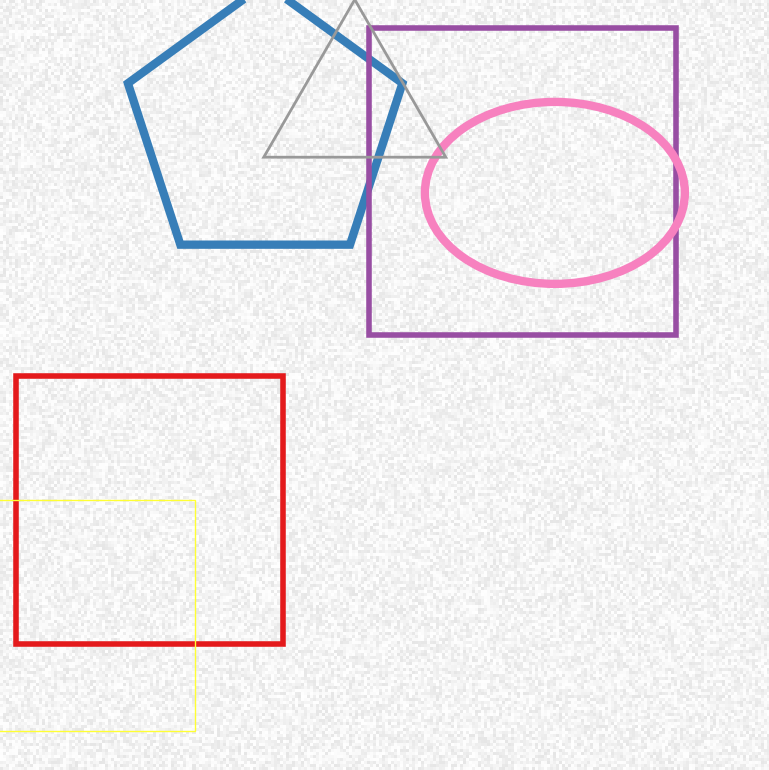[{"shape": "square", "thickness": 2, "radius": 0.87, "center": [0.194, 0.338]}, {"shape": "pentagon", "thickness": 3, "radius": 0.94, "center": [0.344, 0.834]}, {"shape": "square", "thickness": 2, "radius": 1.0, "center": [0.679, 0.764]}, {"shape": "square", "thickness": 0.5, "radius": 0.75, "center": [0.103, 0.201]}, {"shape": "oval", "thickness": 3, "radius": 0.84, "center": [0.721, 0.749]}, {"shape": "triangle", "thickness": 1, "radius": 0.68, "center": [0.461, 0.864]}]